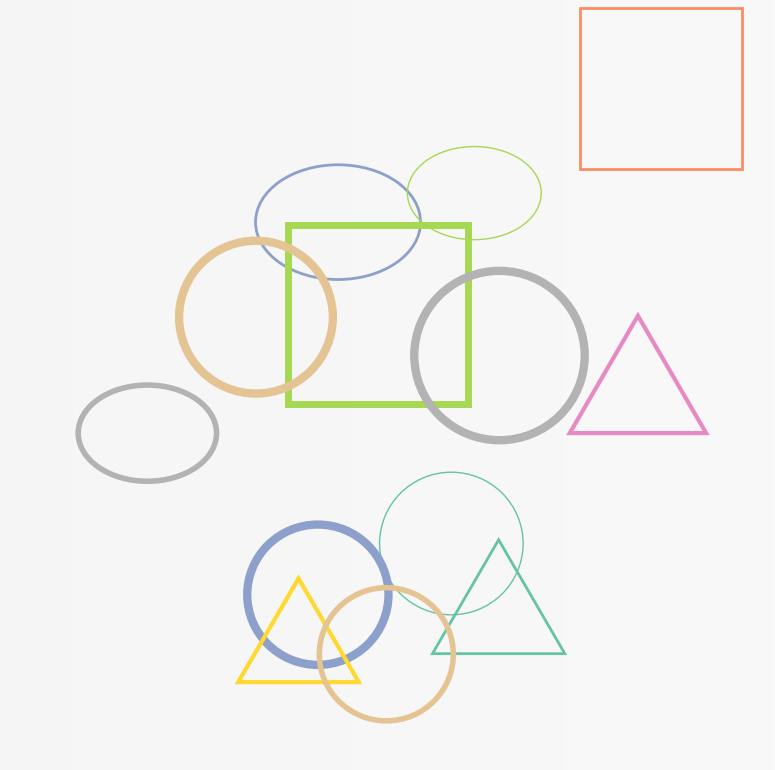[{"shape": "circle", "thickness": 0.5, "radius": 0.46, "center": [0.582, 0.294]}, {"shape": "triangle", "thickness": 1, "radius": 0.49, "center": [0.643, 0.2]}, {"shape": "square", "thickness": 1, "radius": 0.52, "center": [0.853, 0.885]}, {"shape": "circle", "thickness": 3, "radius": 0.46, "center": [0.41, 0.228]}, {"shape": "oval", "thickness": 1, "radius": 0.53, "center": [0.436, 0.712]}, {"shape": "triangle", "thickness": 1.5, "radius": 0.51, "center": [0.823, 0.488]}, {"shape": "oval", "thickness": 0.5, "radius": 0.43, "center": [0.612, 0.749]}, {"shape": "square", "thickness": 2.5, "radius": 0.58, "center": [0.488, 0.591]}, {"shape": "triangle", "thickness": 1.5, "radius": 0.45, "center": [0.385, 0.159]}, {"shape": "circle", "thickness": 3, "radius": 0.5, "center": [0.33, 0.588]}, {"shape": "circle", "thickness": 2, "radius": 0.43, "center": [0.498, 0.15]}, {"shape": "circle", "thickness": 3, "radius": 0.55, "center": [0.644, 0.538]}, {"shape": "oval", "thickness": 2, "radius": 0.45, "center": [0.19, 0.437]}]